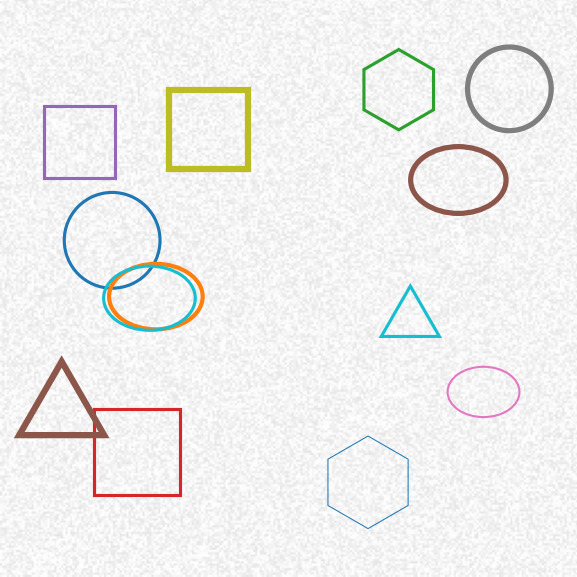[{"shape": "circle", "thickness": 1.5, "radius": 0.41, "center": [0.194, 0.583]}, {"shape": "hexagon", "thickness": 0.5, "radius": 0.4, "center": [0.637, 0.164]}, {"shape": "oval", "thickness": 2, "radius": 0.41, "center": [0.27, 0.486]}, {"shape": "hexagon", "thickness": 1.5, "radius": 0.35, "center": [0.69, 0.844]}, {"shape": "square", "thickness": 1.5, "radius": 0.37, "center": [0.237, 0.216]}, {"shape": "square", "thickness": 1.5, "radius": 0.31, "center": [0.138, 0.753]}, {"shape": "oval", "thickness": 2.5, "radius": 0.41, "center": [0.794, 0.687]}, {"shape": "triangle", "thickness": 3, "radius": 0.42, "center": [0.107, 0.288]}, {"shape": "oval", "thickness": 1, "radius": 0.31, "center": [0.837, 0.32]}, {"shape": "circle", "thickness": 2.5, "radius": 0.36, "center": [0.882, 0.845]}, {"shape": "square", "thickness": 3, "radius": 0.34, "center": [0.362, 0.775]}, {"shape": "triangle", "thickness": 1.5, "radius": 0.29, "center": [0.711, 0.446]}, {"shape": "oval", "thickness": 1.5, "radius": 0.4, "center": [0.259, 0.483]}]